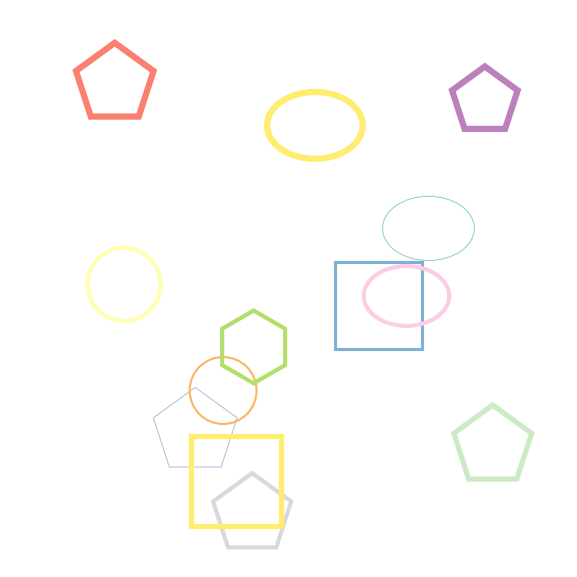[{"shape": "oval", "thickness": 0.5, "radius": 0.4, "center": [0.742, 0.604]}, {"shape": "circle", "thickness": 2, "radius": 0.32, "center": [0.215, 0.507]}, {"shape": "pentagon", "thickness": 0.5, "radius": 0.38, "center": [0.338, 0.252]}, {"shape": "pentagon", "thickness": 3, "radius": 0.35, "center": [0.199, 0.854]}, {"shape": "square", "thickness": 1.5, "radius": 0.38, "center": [0.655, 0.47]}, {"shape": "circle", "thickness": 1, "radius": 0.29, "center": [0.386, 0.323]}, {"shape": "hexagon", "thickness": 2, "radius": 0.31, "center": [0.439, 0.398]}, {"shape": "oval", "thickness": 2, "radius": 0.37, "center": [0.704, 0.487]}, {"shape": "pentagon", "thickness": 2, "radius": 0.36, "center": [0.437, 0.109]}, {"shape": "pentagon", "thickness": 3, "radius": 0.3, "center": [0.84, 0.824]}, {"shape": "pentagon", "thickness": 2.5, "radius": 0.35, "center": [0.853, 0.227]}, {"shape": "square", "thickness": 2.5, "radius": 0.39, "center": [0.409, 0.166]}, {"shape": "oval", "thickness": 3, "radius": 0.41, "center": [0.545, 0.782]}]